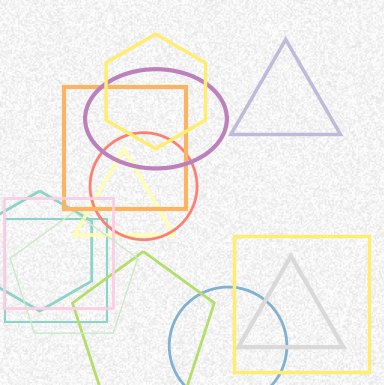[{"shape": "square", "thickness": 1.5, "radius": 0.67, "center": [0.146, 0.298]}, {"shape": "hexagon", "thickness": 2, "radius": 0.78, "center": [0.103, 0.348]}, {"shape": "triangle", "thickness": 2.5, "radius": 0.74, "center": [0.322, 0.464]}, {"shape": "triangle", "thickness": 2.5, "radius": 0.82, "center": [0.742, 0.733]}, {"shape": "circle", "thickness": 2, "radius": 0.69, "center": [0.373, 0.516]}, {"shape": "circle", "thickness": 2, "radius": 0.76, "center": [0.592, 0.102]}, {"shape": "square", "thickness": 3, "radius": 0.79, "center": [0.325, 0.615]}, {"shape": "pentagon", "thickness": 2, "radius": 0.97, "center": [0.372, 0.153]}, {"shape": "square", "thickness": 2, "radius": 0.71, "center": [0.152, 0.343]}, {"shape": "triangle", "thickness": 3, "radius": 0.79, "center": [0.756, 0.177]}, {"shape": "oval", "thickness": 3, "radius": 0.92, "center": [0.405, 0.691]}, {"shape": "pentagon", "thickness": 1, "radius": 0.87, "center": [0.192, 0.275]}, {"shape": "square", "thickness": 2.5, "radius": 0.88, "center": [0.783, 0.21]}, {"shape": "hexagon", "thickness": 2.5, "radius": 0.75, "center": [0.405, 0.762]}]